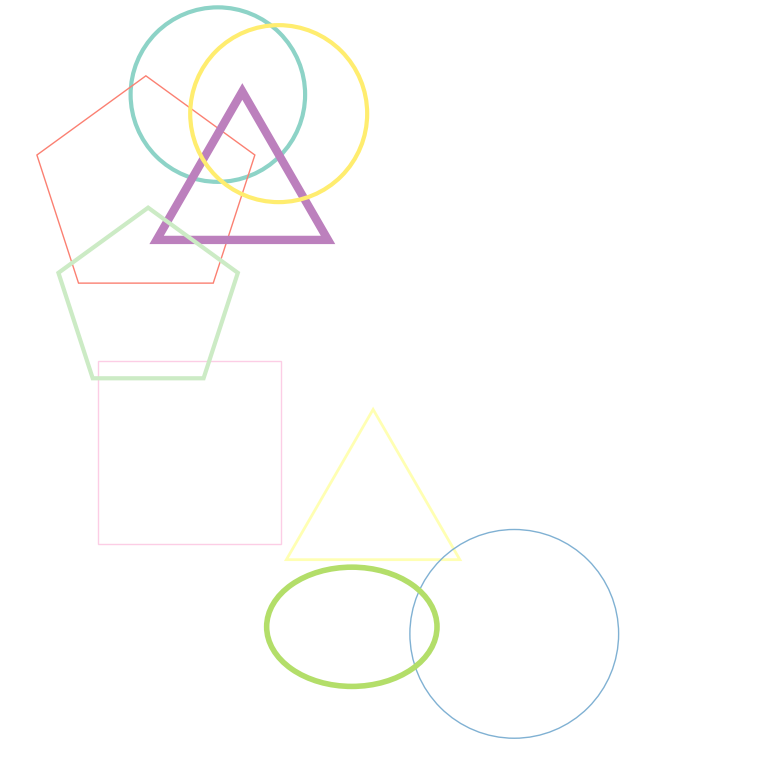[{"shape": "circle", "thickness": 1.5, "radius": 0.57, "center": [0.283, 0.877]}, {"shape": "triangle", "thickness": 1, "radius": 0.65, "center": [0.485, 0.338]}, {"shape": "pentagon", "thickness": 0.5, "radius": 0.74, "center": [0.189, 0.753]}, {"shape": "circle", "thickness": 0.5, "radius": 0.68, "center": [0.668, 0.177]}, {"shape": "oval", "thickness": 2, "radius": 0.55, "center": [0.457, 0.186]}, {"shape": "square", "thickness": 0.5, "radius": 0.59, "center": [0.246, 0.413]}, {"shape": "triangle", "thickness": 3, "radius": 0.64, "center": [0.315, 0.753]}, {"shape": "pentagon", "thickness": 1.5, "radius": 0.61, "center": [0.192, 0.608]}, {"shape": "circle", "thickness": 1.5, "radius": 0.57, "center": [0.362, 0.852]}]